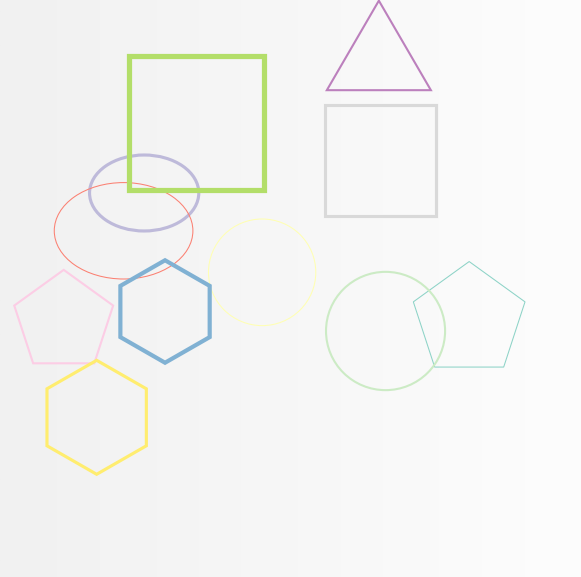[{"shape": "pentagon", "thickness": 0.5, "radius": 0.5, "center": [0.807, 0.445]}, {"shape": "circle", "thickness": 0.5, "radius": 0.46, "center": [0.451, 0.528]}, {"shape": "oval", "thickness": 1.5, "radius": 0.47, "center": [0.248, 0.665]}, {"shape": "oval", "thickness": 0.5, "radius": 0.6, "center": [0.213, 0.599]}, {"shape": "hexagon", "thickness": 2, "radius": 0.44, "center": [0.284, 0.46]}, {"shape": "square", "thickness": 2.5, "radius": 0.58, "center": [0.338, 0.786]}, {"shape": "pentagon", "thickness": 1, "radius": 0.45, "center": [0.11, 0.442]}, {"shape": "square", "thickness": 1.5, "radius": 0.48, "center": [0.655, 0.721]}, {"shape": "triangle", "thickness": 1, "radius": 0.52, "center": [0.652, 0.895]}, {"shape": "circle", "thickness": 1, "radius": 0.51, "center": [0.663, 0.426]}, {"shape": "hexagon", "thickness": 1.5, "radius": 0.49, "center": [0.166, 0.277]}]